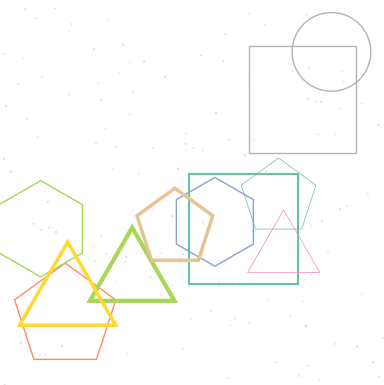[{"shape": "square", "thickness": 1.5, "radius": 0.71, "center": [0.633, 0.405]}, {"shape": "pentagon", "thickness": 0.5, "radius": 0.51, "center": [0.724, 0.488]}, {"shape": "pentagon", "thickness": 1, "radius": 0.69, "center": [0.169, 0.178]}, {"shape": "hexagon", "thickness": 1, "radius": 0.58, "center": [0.558, 0.424]}, {"shape": "triangle", "thickness": 0.5, "radius": 0.54, "center": [0.737, 0.346]}, {"shape": "hexagon", "thickness": 1, "radius": 0.63, "center": [0.106, 0.406]}, {"shape": "triangle", "thickness": 3, "radius": 0.63, "center": [0.343, 0.282]}, {"shape": "triangle", "thickness": 2.5, "radius": 0.72, "center": [0.176, 0.227]}, {"shape": "pentagon", "thickness": 2.5, "radius": 0.52, "center": [0.454, 0.408]}, {"shape": "square", "thickness": 1, "radius": 0.69, "center": [0.787, 0.741]}, {"shape": "circle", "thickness": 1, "radius": 0.51, "center": [0.861, 0.865]}]